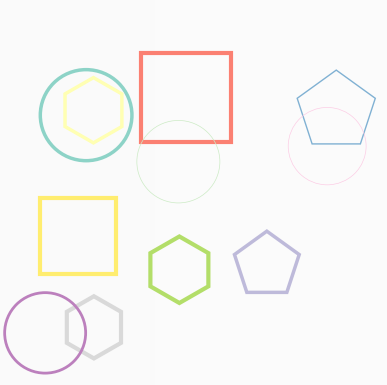[{"shape": "circle", "thickness": 2.5, "radius": 0.59, "center": [0.222, 0.701]}, {"shape": "hexagon", "thickness": 2.5, "radius": 0.42, "center": [0.241, 0.714]}, {"shape": "pentagon", "thickness": 2.5, "radius": 0.44, "center": [0.689, 0.312]}, {"shape": "square", "thickness": 3, "radius": 0.58, "center": [0.48, 0.746]}, {"shape": "pentagon", "thickness": 1, "radius": 0.53, "center": [0.868, 0.712]}, {"shape": "hexagon", "thickness": 3, "radius": 0.43, "center": [0.463, 0.299]}, {"shape": "circle", "thickness": 0.5, "radius": 0.5, "center": [0.844, 0.62]}, {"shape": "hexagon", "thickness": 3, "radius": 0.4, "center": [0.242, 0.15]}, {"shape": "circle", "thickness": 2, "radius": 0.52, "center": [0.117, 0.135]}, {"shape": "circle", "thickness": 0.5, "radius": 0.54, "center": [0.46, 0.58]}, {"shape": "square", "thickness": 3, "radius": 0.49, "center": [0.201, 0.387]}]